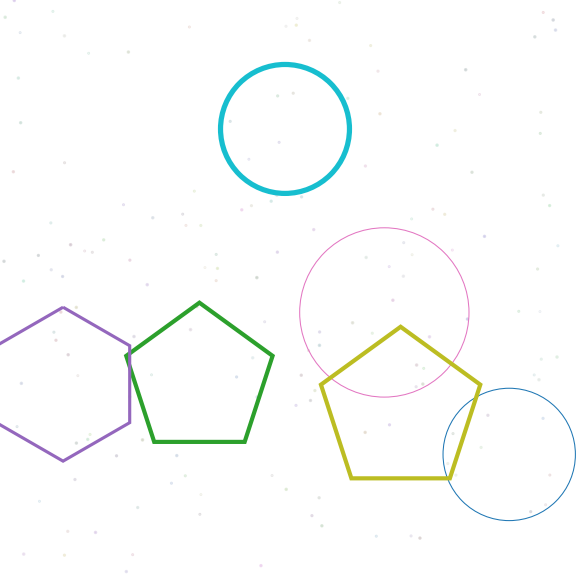[{"shape": "circle", "thickness": 0.5, "radius": 0.57, "center": [0.882, 0.212]}, {"shape": "pentagon", "thickness": 2, "radius": 0.67, "center": [0.345, 0.342]}, {"shape": "hexagon", "thickness": 1.5, "radius": 0.67, "center": [0.109, 0.334]}, {"shape": "circle", "thickness": 0.5, "radius": 0.73, "center": [0.666, 0.458]}, {"shape": "pentagon", "thickness": 2, "radius": 0.73, "center": [0.694, 0.288]}, {"shape": "circle", "thickness": 2.5, "radius": 0.56, "center": [0.494, 0.776]}]